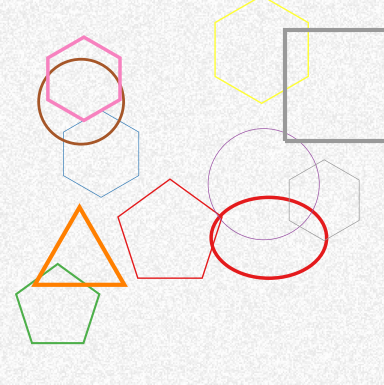[{"shape": "oval", "thickness": 2.5, "radius": 0.75, "center": [0.698, 0.382]}, {"shape": "pentagon", "thickness": 1, "radius": 0.71, "center": [0.442, 0.393]}, {"shape": "hexagon", "thickness": 0.5, "radius": 0.56, "center": [0.263, 0.6]}, {"shape": "pentagon", "thickness": 1.5, "radius": 0.57, "center": [0.15, 0.201]}, {"shape": "circle", "thickness": 0.5, "radius": 0.72, "center": [0.685, 0.522]}, {"shape": "triangle", "thickness": 3, "radius": 0.67, "center": [0.207, 0.327]}, {"shape": "hexagon", "thickness": 1, "radius": 0.7, "center": [0.68, 0.871]}, {"shape": "circle", "thickness": 2, "radius": 0.55, "center": [0.211, 0.736]}, {"shape": "hexagon", "thickness": 2.5, "radius": 0.54, "center": [0.218, 0.795]}, {"shape": "square", "thickness": 3, "radius": 0.72, "center": [0.884, 0.778]}, {"shape": "hexagon", "thickness": 0.5, "radius": 0.52, "center": [0.842, 0.48]}]